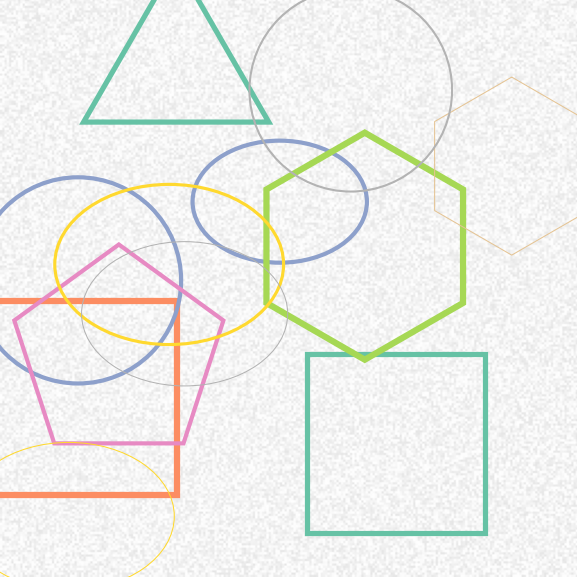[{"shape": "square", "thickness": 2.5, "radius": 0.77, "center": [0.685, 0.231]}, {"shape": "triangle", "thickness": 2.5, "radius": 0.93, "center": [0.305, 0.88]}, {"shape": "square", "thickness": 3, "radius": 0.84, "center": [0.137, 0.31]}, {"shape": "oval", "thickness": 2, "radius": 0.75, "center": [0.484, 0.65]}, {"shape": "circle", "thickness": 2, "radius": 0.89, "center": [0.135, 0.514]}, {"shape": "pentagon", "thickness": 2, "radius": 0.95, "center": [0.206, 0.385]}, {"shape": "hexagon", "thickness": 3, "radius": 0.98, "center": [0.632, 0.573]}, {"shape": "oval", "thickness": 1.5, "radius": 0.99, "center": [0.293, 0.541]}, {"shape": "oval", "thickness": 0.5, "radius": 0.91, "center": [0.119, 0.105]}, {"shape": "hexagon", "thickness": 0.5, "radius": 0.77, "center": [0.886, 0.712]}, {"shape": "oval", "thickness": 0.5, "radius": 0.89, "center": [0.32, 0.456]}, {"shape": "circle", "thickness": 1, "radius": 0.88, "center": [0.607, 0.843]}]